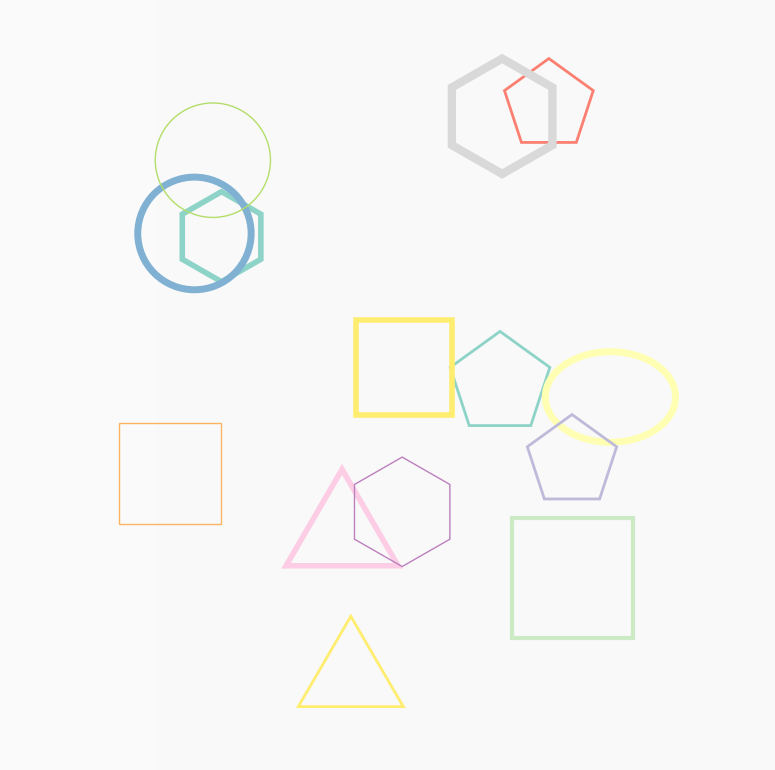[{"shape": "pentagon", "thickness": 1, "radius": 0.34, "center": [0.645, 0.502]}, {"shape": "hexagon", "thickness": 2, "radius": 0.29, "center": [0.286, 0.693]}, {"shape": "oval", "thickness": 2.5, "radius": 0.42, "center": [0.788, 0.484]}, {"shape": "pentagon", "thickness": 1, "radius": 0.3, "center": [0.738, 0.401]}, {"shape": "pentagon", "thickness": 1, "radius": 0.3, "center": [0.708, 0.864]}, {"shape": "circle", "thickness": 2.5, "radius": 0.37, "center": [0.251, 0.697]}, {"shape": "square", "thickness": 0.5, "radius": 0.33, "center": [0.219, 0.385]}, {"shape": "circle", "thickness": 0.5, "radius": 0.37, "center": [0.275, 0.792]}, {"shape": "triangle", "thickness": 2, "radius": 0.42, "center": [0.441, 0.307]}, {"shape": "hexagon", "thickness": 3, "radius": 0.37, "center": [0.648, 0.849]}, {"shape": "hexagon", "thickness": 0.5, "radius": 0.36, "center": [0.519, 0.335]}, {"shape": "square", "thickness": 1.5, "radius": 0.39, "center": [0.738, 0.249]}, {"shape": "square", "thickness": 2, "radius": 0.31, "center": [0.522, 0.523]}, {"shape": "triangle", "thickness": 1, "radius": 0.39, "center": [0.453, 0.121]}]